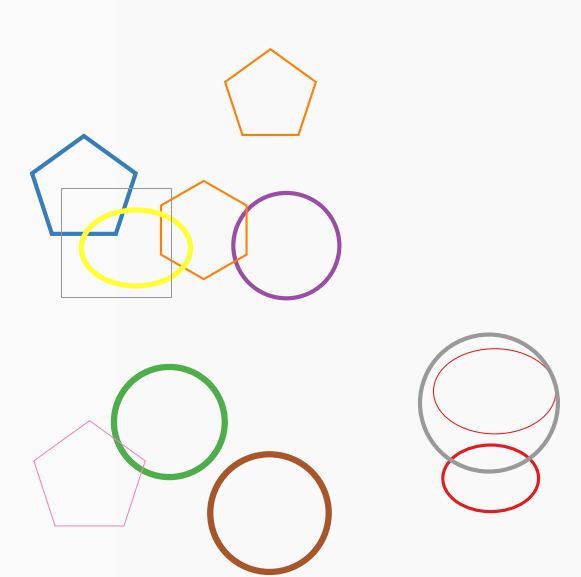[{"shape": "oval", "thickness": 1.5, "radius": 0.41, "center": [0.844, 0.171]}, {"shape": "oval", "thickness": 0.5, "radius": 0.53, "center": [0.851, 0.322]}, {"shape": "pentagon", "thickness": 2, "radius": 0.47, "center": [0.144, 0.67]}, {"shape": "circle", "thickness": 3, "radius": 0.48, "center": [0.291, 0.268]}, {"shape": "circle", "thickness": 2, "radius": 0.46, "center": [0.493, 0.574]}, {"shape": "hexagon", "thickness": 1, "radius": 0.43, "center": [0.351, 0.601]}, {"shape": "pentagon", "thickness": 1, "radius": 0.41, "center": [0.465, 0.832]}, {"shape": "oval", "thickness": 2.5, "radius": 0.47, "center": [0.234, 0.57]}, {"shape": "circle", "thickness": 3, "radius": 0.51, "center": [0.464, 0.111]}, {"shape": "pentagon", "thickness": 0.5, "radius": 0.5, "center": [0.154, 0.17]}, {"shape": "circle", "thickness": 2, "radius": 0.59, "center": [0.841, 0.301]}, {"shape": "square", "thickness": 0.5, "radius": 0.47, "center": [0.2, 0.579]}]